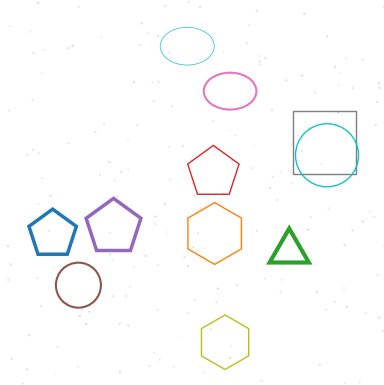[{"shape": "pentagon", "thickness": 2.5, "radius": 0.32, "center": [0.137, 0.392]}, {"shape": "hexagon", "thickness": 1, "radius": 0.4, "center": [0.558, 0.393]}, {"shape": "triangle", "thickness": 3, "radius": 0.29, "center": [0.751, 0.348]}, {"shape": "pentagon", "thickness": 1, "radius": 0.35, "center": [0.554, 0.552]}, {"shape": "pentagon", "thickness": 2.5, "radius": 0.37, "center": [0.295, 0.41]}, {"shape": "circle", "thickness": 1.5, "radius": 0.29, "center": [0.204, 0.259]}, {"shape": "oval", "thickness": 1.5, "radius": 0.34, "center": [0.598, 0.763]}, {"shape": "square", "thickness": 1, "radius": 0.41, "center": [0.843, 0.631]}, {"shape": "hexagon", "thickness": 1, "radius": 0.35, "center": [0.585, 0.111]}, {"shape": "oval", "thickness": 0.5, "radius": 0.35, "center": [0.486, 0.88]}, {"shape": "circle", "thickness": 1, "radius": 0.41, "center": [0.849, 0.597]}]